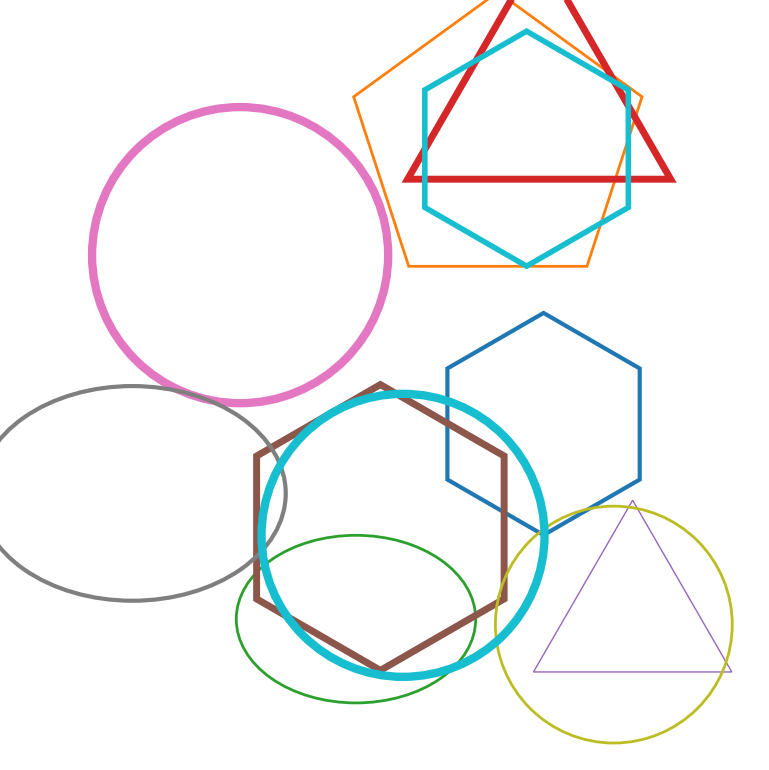[{"shape": "hexagon", "thickness": 1.5, "radius": 0.72, "center": [0.706, 0.449]}, {"shape": "pentagon", "thickness": 1, "radius": 0.98, "center": [0.647, 0.813]}, {"shape": "oval", "thickness": 1, "radius": 0.78, "center": [0.462, 0.196]}, {"shape": "triangle", "thickness": 2.5, "radius": 0.99, "center": [0.7, 0.866]}, {"shape": "triangle", "thickness": 0.5, "radius": 0.74, "center": [0.822, 0.202]}, {"shape": "hexagon", "thickness": 2.5, "radius": 0.93, "center": [0.494, 0.315]}, {"shape": "circle", "thickness": 3, "radius": 0.96, "center": [0.312, 0.669]}, {"shape": "oval", "thickness": 1.5, "radius": 1.0, "center": [0.172, 0.359]}, {"shape": "circle", "thickness": 1, "radius": 0.77, "center": [0.797, 0.189]}, {"shape": "hexagon", "thickness": 2, "radius": 0.76, "center": [0.684, 0.807]}, {"shape": "circle", "thickness": 3, "radius": 0.92, "center": [0.523, 0.305]}]